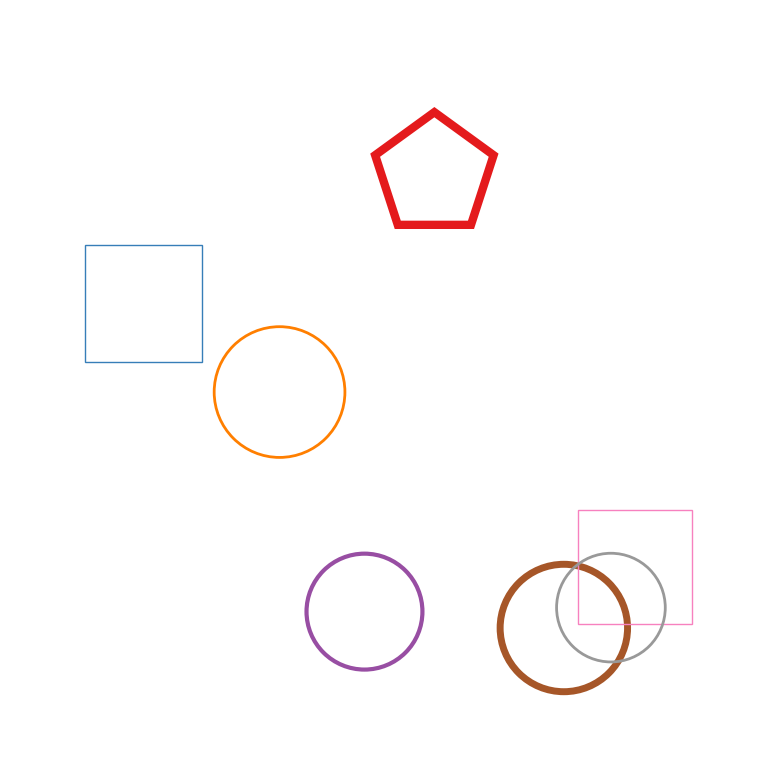[{"shape": "pentagon", "thickness": 3, "radius": 0.4, "center": [0.564, 0.773]}, {"shape": "square", "thickness": 0.5, "radius": 0.38, "center": [0.186, 0.606]}, {"shape": "circle", "thickness": 1.5, "radius": 0.38, "center": [0.473, 0.206]}, {"shape": "circle", "thickness": 1, "radius": 0.42, "center": [0.363, 0.491]}, {"shape": "circle", "thickness": 2.5, "radius": 0.41, "center": [0.732, 0.184]}, {"shape": "square", "thickness": 0.5, "radius": 0.37, "center": [0.825, 0.264]}, {"shape": "circle", "thickness": 1, "radius": 0.35, "center": [0.793, 0.211]}]